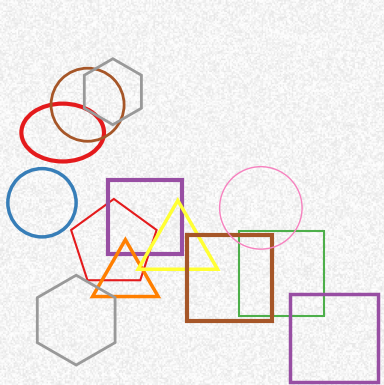[{"shape": "pentagon", "thickness": 1.5, "radius": 0.58, "center": [0.296, 0.367]}, {"shape": "oval", "thickness": 3, "radius": 0.54, "center": [0.163, 0.656]}, {"shape": "circle", "thickness": 2.5, "radius": 0.44, "center": [0.109, 0.473]}, {"shape": "square", "thickness": 1.5, "radius": 0.55, "center": [0.731, 0.289]}, {"shape": "square", "thickness": 2.5, "radius": 0.57, "center": [0.868, 0.123]}, {"shape": "square", "thickness": 3, "radius": 0.48, "center": [0.376, 0.436]}, {"shape": "triangle", "thickness": 2.5, "radius": 0.49, "center": [0.326, 0.279]}, {"shape": "triangle", "thickness": 2.5, "radius": 0.6, "center": [0.462, 0.36]}, {"shape": "circle", "thickness": 2, "radius": 0.47, "center": [0.227, 0.728]}, {"shape": "square", "thickness": 3, "radius": 0.56, "center": [0.597, 0.277]}, {"shape": "circle", "thickness": 1, "radius": 0.54, "center": [0.678, 0.46]}, {"shape": "hexagon", "thickness": 2, "radius": 0.43, "center": [0.293, 0.762]}, {"shape": "hexagon", "thickness": 2, "radius": 0.58, "center": [0.198, 0.169]}]